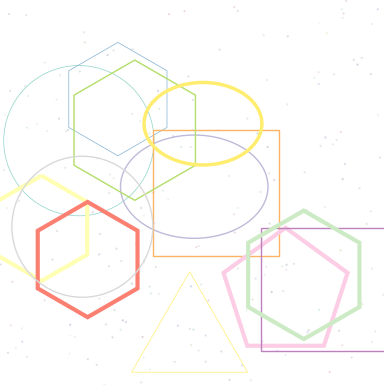[{"shape": "circle", "thickness": 0.5, "radius": 0.98, "center": [0.205, 0.635]}, {"shape": "hexagon", "thickness": 3, "radius": 0.68, "center": [0.108, 0.407]}, {"shape": "oval", "thickness": 1, "radius": 0.96, "center": [0.505, 0.515]}, {"shape": "hexagon", "thickness": 3, "radius": 0.75, "center": [0.228, 0.326]}, {"shape": "hexagon", "thickness": 0.5, "radius": 0.74, "center": [0.306, 0.743]}, {"shape": "square", "thickness": 1, "radius": 0.82, "center": [0.562, 0.499]}, {"shape": "hexagon", "thickness": 1, "radius": 0.91, "center": [0.35, 0.662]}, {"shape": "pentagon", "thickness": 3, "radius": 0.85, "center": [0.742, 0.239]}, {"shape": "circle", "thickness": 1, "radius": 0.92, "center": [0.214, 0.411]}, {"shape": "square", "thickness": 1, "radius": 0.8, "center": [0.839, 0.248]}, {"shape": "hexagon", "thickness": 3, "radius": 0.83, "center": [0.789, 0.286]}, {"shape": "oval", "thickness": 2.5, "radius": 0.77, "center": [0.527, 0.679]}, {"shape": "triangle", "thickness": 0.5, "radius": 0.87, "center": [0.493, 0.12]}]